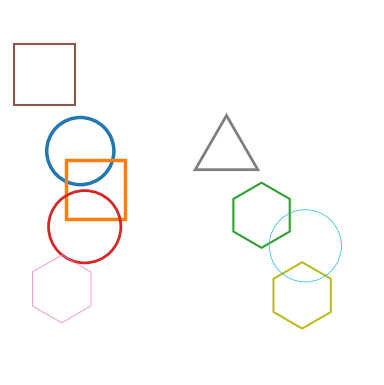[{"shape": "circle", "thickness": 2.5, "radius": 0.44, "center": [0.209, 0.608]}, {"shape": "square", "thickness": 2.5, "radius": 0.38, "center": [0.249, 0.507]}, {"shape": "hexagon", "thickness": 1.5, "radius": 0.42, "center": [0.679, 0.441]}, {"shape": "circle", "thickness": 2, "radius": 0.47, "center": [0.22, 0.411]}, {"shape": "square", "thickness": 1.5, "radius": 0.4, "center": [0.115, 0.808]}, {"shape": "hexagon", "thickness": 0.5, "radius": 0.44, "center": [0.16, 0.249]}, {"shape": "triangle", "thickness": 2, "radius": 0.47, "center": [0.588, 0.606]}, {"shape": "hexagon", "thickness": 1.5, "radius": 0.43, "center": [0.785, 0.233]}, {"shape": "circle", "thickness": 0.5, "radius": 0.47, "center": [0.793, 0.361]}]